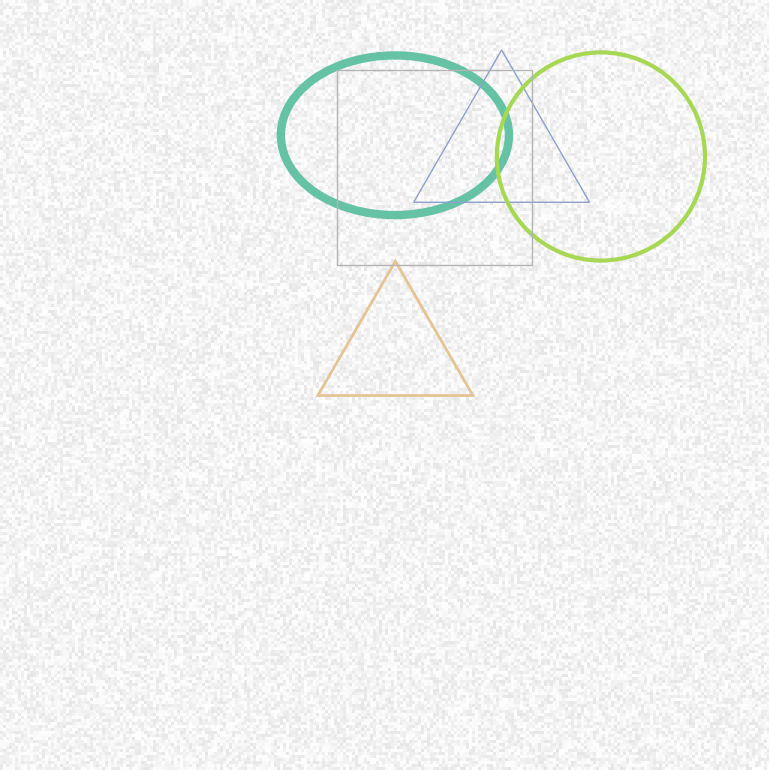[{"shape": "oval", "thickness": 3, "radius": 0.74, "center": [0.513, 0.824]}, {"shape": "triangle", "thickness": 0.5, "radius": 0.66, "center": [0.651, 0.803]}, {"shape": "circle", "thickness": 1.5, "radius": 0.68, "center": [0.78, 0.797]}, {"shape": "triangle", "thickness": 1, "radius": 0.58, "center": [0.513, 0.544]}, {"shape": "square", "thickness": 0.5, "radius": 0.63, "center": [0.564, 0.783]}]